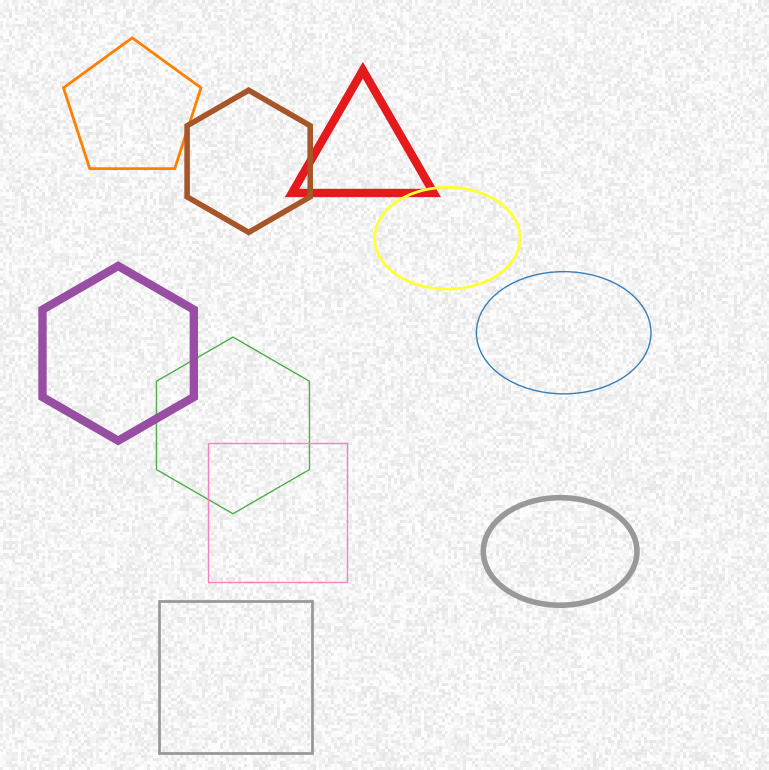[{"shape": "triangle", "thickness": 3, "radius": 0.53, "center": [0.471, 0.803]}, {"shape": "oval", "thickness": 0.5, "radius": 0.57, "center": [0.732, 0.568]}, {"shape": "hexagon", "thickness": 0.5, "radius": 0.57, "center": [0.303, 0.448]}, {"shape": "hexagon", "thickness": 3, "radius": 0.57, "center": [0.153, 0.541]}, {"shape": "pentagon", "thickness": 1, "radius": 0.47, "center": [0.172, 0.857]}, {"shape": "oval", "thickness": 1, "radius": 0.47, "center": [0.581, 0.691]}, {"shape": "hexagon", "thickness": 2, "radius": 0.46, "center": [0.323, 0.791]}, {"shape": "square", "thickness": 0.5, "radius": 0.45, "center": [0.361, 0.334]}, {"shape": "oval", "thickness": 2, "radius": 0.5, "center": [0.727, 0.284]}, {"shape": "square", "thickness": 1, "radius": 0.5, "center": [0.306, 0.121]}]